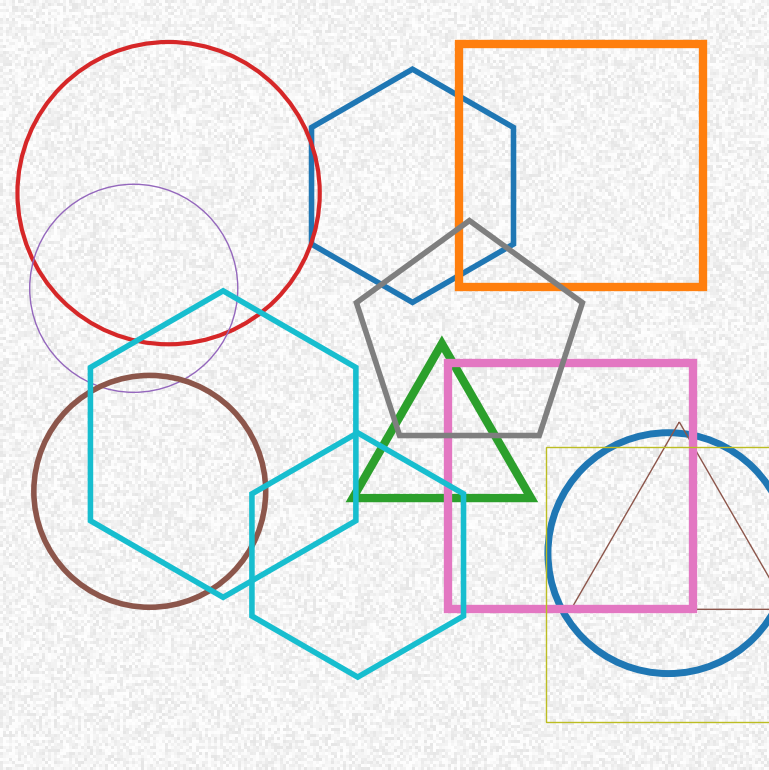[{"shape": "circle", "thickness": 2.5, "radius": 0.78, "center": [0.868, 0.282]}, {"shape": "hexagon", "thickness": 2, "radius": 0.76, "center": [0.536, 0.759]}, {"shape": "square", "thickness": 3, "radius": 0.79, "center": [0.755, 0.785]}, {"shape": "triangle", "thickness": 3, "radius": 0.67, "center": [0.574, 0.42]}, {"shape": "circle", "thickness": 1.5, "radius": 0.98, "center": [0.219, 0.749]}, {"shape": "circle", "thickness": 0.5, "radius": 0.68, "center": [0.174, 0.626]}, {"shape": "triangle", "thickness": 0.5, "radius": 0.81, "center": [0.882, 0.29]}, {"shape": "circle", "thickness": 2, "radius": 0.75, "center": [0.195, 0.362]}, {"shape": "square", "thickness": 3, "radius": 0.8, "center": [0.741, 0.369]}, {"shape": "pentagon", "thickness": 2, "radius": 0.77, "center": [0.61, 0.559]}, {"shape": "square", "thickness": 0.5, "radius": 0.89, "center": [0.888, 0.241]}, {"shape": "hexagon", "thickness": 2, "radius": 1.0, "center": [0.29, 0.423]}, {"shape": "hexagon", "thickness": 2, "radius": 0.79, "center": [0.465, 0.279]}]